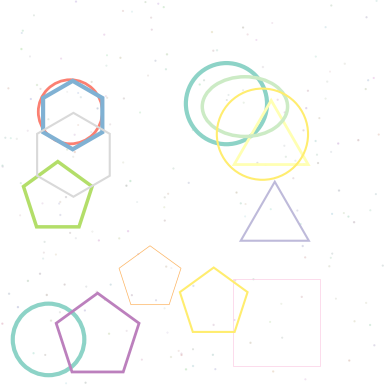[{"shape": "circle", "thickness": 3, "radius": 0.46, "center": [0.126, 0.118]}, {"shape": "circle", "thickness": 3, "radius": 0.53, "center": [0.588, 0.731]}, {"shape": "triangle", "thickness": 2, "radius": 0.56, "center": [0.704, 0.628]}, {"shape": "triangle", "thickness": 1.5, "radius": 0.51, "center": [0.714, 0.426]}, {"shape": "circle", "thickness": 2, "radius": 0.42, "center": [0.183, 0.71]}, {"shape": "hexagon", "thickness": 3, "radius": 0.44, "center": [0.189, 0.701]}, {"shape": "pentagon", "thickness": 0.5, "radius": 0.42, "center": [0.39, 0.277]}, {"shape": "pentagon", "thickness": 2.5, "radius": 0.47, "center": [0.15, 0.487]}, {"shape": "square", "thickness": 0.5, "radius": 0.56, "center": [0.718, 0.162]}, {"shape": "hexagon", "thickness": 1.5, "radius": 0.54, "center": [0.191, 0.598]}, {"shape": "pentagon", "thickness": 2, "radius": 0.57, "center": [0.254, 0.125]}, {"shape": "oval", "thickness": 2.5, "radius": 0.55, "center": [0.636, 0.723]}, {"shape": "pentagon", "thickness": 1.5, "radius": 0.46, "center": [0.555, 0.213]}, {"shape": "circle", "thickness": 1.5, "radius": 0.59, "center": [0.682, 0.651]}]